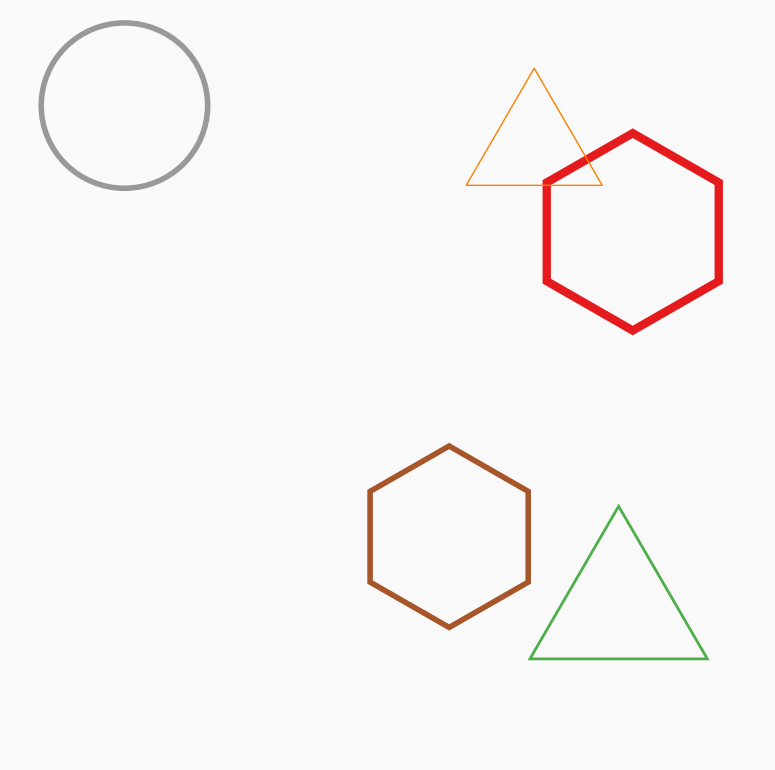[{"shape": "hexagon", "thickness": 3, "radius": 0.64, "center": [0.816, 0.699]}, {"shape": "triangle", "thickness": 1, "radius": 0.66, "center": [0.798, 0.21]}, {"shape": "triangle", "thickness": 0.5, "radius": 0.51, "center": [0.689, 0.81]}, {"shape": "hexagon", "thickness": 2, "radius": 0.59, "center": [0.58, 0.303]}, {"shape": "circle", "thickness": 2, "radius": 0.54, "center": [0.161, 0.863]}]